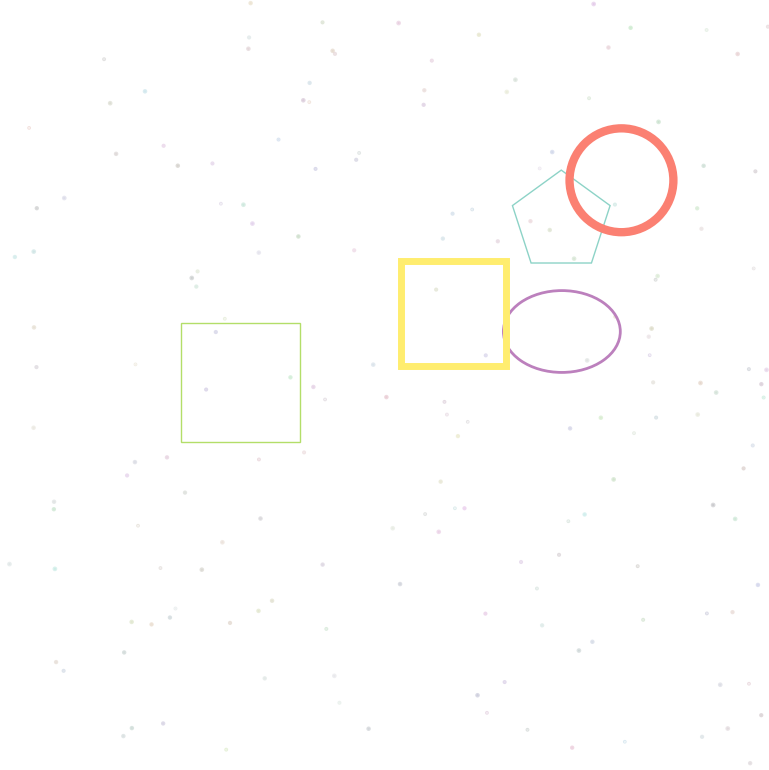[{"shape": "pentagon", "thickness": 0.5, "radius": 0.33, "center": [0.729, 0.712]}, {"shape": "circle", "thickness": 3, "radius": 0.34, "center": [0.807, 0.766]}, {"shape": "square", "thickness": 0.5, "radius": 0.39, "center": [0.312, 0.504]}, {"shape": "oval", "thickness": 1, "radius": 0.38, "center": [0.73, 0.569]}, {"shape": "square", "thickness": 2.5, "radius": 0.34, "center": [0.589, 0.593]}]